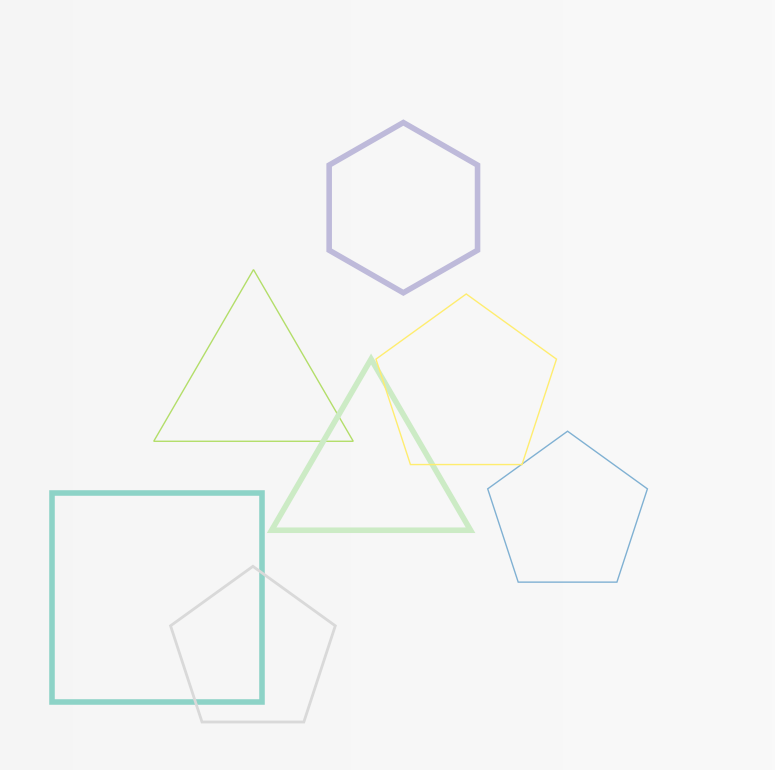[{"shape": "square", "thickness": 2, "radius": 0.68, "center": [0.203, 0.224]}, {"shape": "hexagon", "thickness": 2, "radius": 0.55, "center": [0.52, 0.73]}, {"shape": "pentagon", "thickness": 0.5, "radius": 0.54, "center": [0.732, 0.332]}, {"shape": "triangle", "thickness": 0.5, "radius": 0.74, "center": [0.327, 0.501]}, {"shape": "pentagon", "thickness": 1, "radius": 0.56, "center": [0.326, 0.153]}, {"shape": "triangle", "thickness": 2, "radius": 0.74, "center": [0.479, 0.385]}, {"shape": "pentagon", "thickness": 0.5, "radius": 0.61, "center": [0.602, 0.496]}]